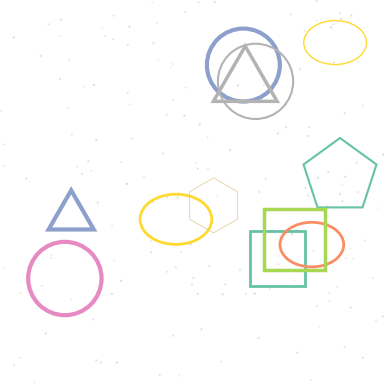[{"shape": "square", "thickness": 2, "radius": 0.36, "center": [0.721, 0.329]}, {"shape": "pentagon", "thickness": 1.5, "radius": 0.5, "center": [0.883, 0.542]}, {"shape": "oval", "thickness": 2, "radius": 0.41, "center": [0.81, 0.365]}, {"shape": "circle", "thickness": 3, "radius": 0.47, "center": [0.632, 0.831]}, {"shape": "triangle", "thickness": 3, "radius": 0.34, "center": [0.185, 0.438]}, {"shape": "circle", "thickness": 3, "radius": 0.48, "center": [0.168, 0.277]}, {"shape": "square", "thickness": 2.5, "radius": 0.39, "center": [0.766, 0.377]}, {"shape": "oval", "thickness": 2, "radius": 0.47, "center": [0.457, 0.43]}, {"shape": "oval", "thickness": 1, "radius": 0.41, "center": [0.87, 0.889]}, {"shape": "hexagon", "thickness": 0.5, "radius": 0.36, "center": [0.555, 0.466]}, {"shape": "circle", "thickness": 1.5, "radius": 0.49, "center": [0.664, 0.789]}, {"shape": "triangle", "thickness": 2.5, "radius": 0.48, "center": [0.637, 0.785]}]